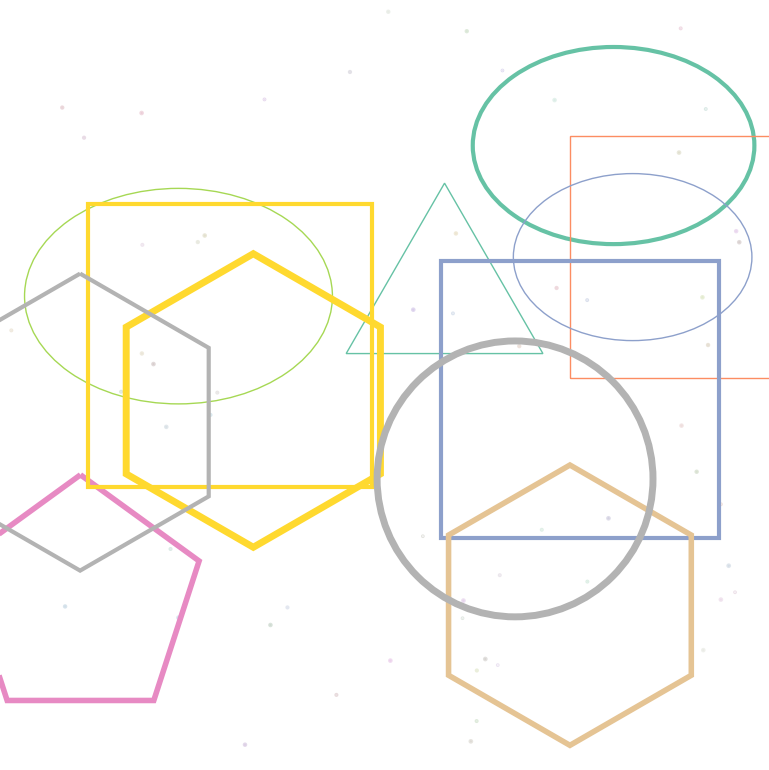[{"shape": "oval", "thickness": 1.5, "radius": 0.91, "center": [0.797, 0.811]}, {"shape": "triangle", "thickness": 0.5, "radius": 0.74, "center": [0.577, 0.615]}, {"shape": "square", "thickness": 0.5, "radius": 0.79, "center": [0.898, 0.666]}, {"shape": "oval", "thickness": 0.5, "radius": 0.77, "center": [0.822, 0.666]}, {"shape": "square", "thickness": 1.5, "radius": 0.9, "center": [0.753, 0.481]}, {"shape": "pentagon", "thickness": 2, "radius": 0.81, "center": [0.105, 0.221]}, {"shape": "oval", "thickness": 0.5, "radius": 1.0, "center": [0.232, 0.615]}, {"shape": "hexagon", "thickness": 2.5, "radius": 0.95, "center": [0.329, 0.48]}, {"shape": "square", "thickness": 1.5, "radius": 0.92, "center": [0.299, 0.551]}, {"shape": "hexagon", "thickness": 2, "radius": 0.91, "center": [0.74, 0.214]}, {"shape": "hexagon", "thickness": 1.5, "radius": 0.96, "center": [0.104, 0.452]}, {"shape": "circle", "thickness": 2.5, "radius": 0.9, "center": [0.669, 0.378]}]